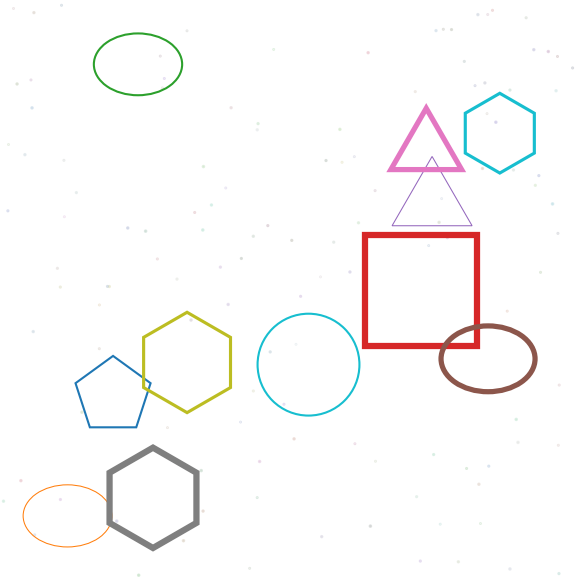[{"shape": "pentagon", "thickness": 1, "radius": 0.34, "center": [0.196, 0.314]}, {"shape": "oval", "thickness": 0.5, "radius": 0.38, "center": [0.117, 0.106]}, {"shape": "oval", "thickness": 1, "radius": 0.38, "center": [0.239, 0.888]}, {"shape": "square", "thickness": 3, "radius": 0.48, "center": [0.729, 0.496]}, {"shape": "triangle", "thickness": 0.5, "radius": 0.4, "center": [0.748, 0.648]}, {"shape": "oval", "thickness": 2.5, "radius": 0.41, "center": [0.845, 0.378]}, {"shape": "triangle", "thickness": 2.5, "radius": 0.35, "center": [0.738, 0.741]}, {"shape": "hexagon", "thickness": 3, "radius": 0.43, "center": [0.265, 0.137]}, {"shape": "hexagon", "thickness": 1.5, "radius": 0.43, "center": [0.324, 0.372]}, {"shape": "circle", "thickness": 1, "radius": 0.44, "center": [0.534, 0.368]}, {"shape": "hexagon", "thickness": 1.5, "radius": 0.35, "center": [0.865, 0.769]}]